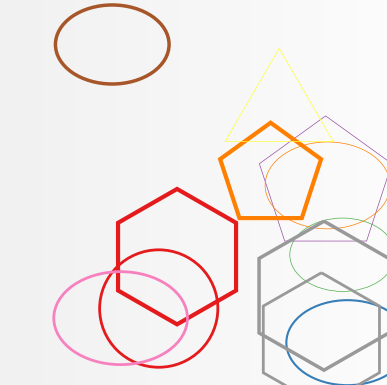[{"shape": "circle", "thickness": 2, "radius": 0.76, "center": [0.41, 0.199]}, {"shape": "hexagon", "thickness": 3, "radius": 0.88, "center": [0.457, 0.333]}, {"shape": "oval", "thickness": 1.5, "radius": 0.79, "center": [0.897, 0.11]}, {"shape": "oval", "thickness": 0.5, "radius": 0.68, "center": [0.884, 0.338]}, {"shape": "pentagon", "thickness": 0.5, "radius": 0.9, "center": [0.84, 0.519]}, {"shape": "oval", "thickness": 0.5, "radius": 0.81, "center": [0.845, 0.518]}, {"shape": "pentagon", "thickness": 3, "radius": 0.68, "center": [0.698, 0.544]}, {"shape": "triangle", "thickness": 0.5, "radius": 0.81, "center": [0.72, 0.713]}, {"shape": "oval", "thickness": 2.5, "radius": 0.73, "center": [0.29, 0.884]}, {"shape": "oval", "thickness": 2, "radius": 0.86, "center": [0.311, 0.174]}, {"shape": "hexagon", "thickness": 2, "radius": 0.87, "center": [0.829, 0.118]}, {"shape": "hexagon", "thickness": 2.5, "radius": 0.97, "center": [0.836, 0.232]}]